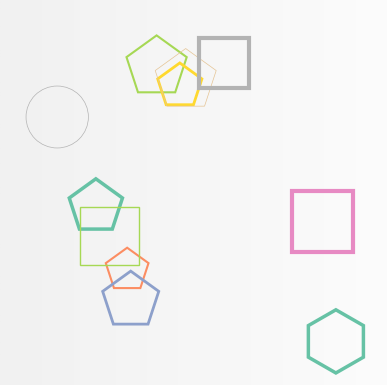[{"shape": "pentagon", "thickness": 2.5, "radius": 0.36, "center": [0.247, 0.463]}, {"shape": "hexagon", "thickness": 2.5, "radius": 0.41, "center": [0.867, 0.113]}, {"shape": "pentagon", "thickness": 1.5, "radius": 0.29, "center": [0.328, 0.299]}, {"shape": "pentagon", "thickness": 2, "radius": 0.38, "center": [0.337, 0.22]}, {"shape": "square", "thickness": 3, "radius": 0.39, "center": [0.833, 0.424]}, {"shape": "square", "thickness": 1, "radius": 0.38, "center": [0.282, 0.387]}, {"shape": "pentagon", "thickness": 1.5, "radius": 0.41, "center": [0.404, 0.826]}, {"shape": "pentagon", "thickness": 2, "radius": 0.3, "center": [0.464, 0.777]}, {"shape": "pentagon", "thickness": 0.5, "radius": 0.41, "center": [0.479, 0.791]}, {"shape": "circle", "thickness": 0.5, "radius": 0.4, "center": [0.148, 0.696]}, {"shape": "square", "thickness": 3, "radius": 0.32, "center": [0.579, 0.837]}]